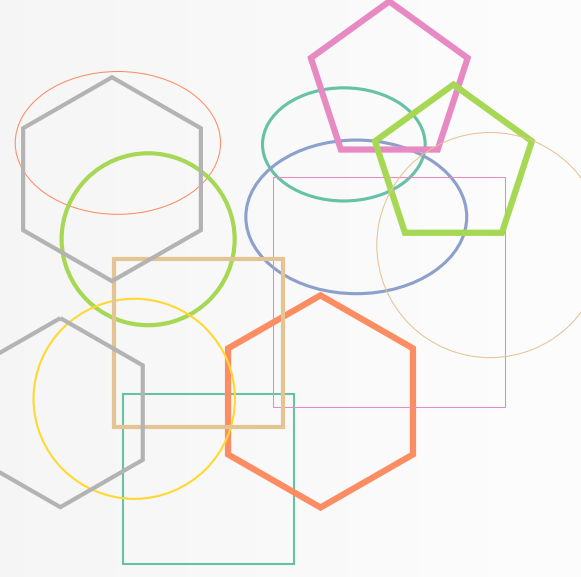[{"shape": "square", "thickness": 1, "radius": 0.73, "center": [0.359, 0.17]}, {"shape": "oval", "thickness": 1.5, "radius": 0.7, "center": [0.592, 0.749]}, {"shape": "hexagon", "thickness": 3, "radius": 0.92, "center": [0.551, 0.304]}, {"shape": "oval", "thickness": 0.5, "radius": 0.88, "center": [0.203, 0.752]}, {"shape": "oval", "thickness": 1.5, "radius": 0.95, "center": [0.613, 0.624]}, {"shape": "pentagon", "thickness": 3, "radius": 0.71, "center": [0.67, 0.855]}, {"shape": "square", "thickness": 0.5, "radius": 1.0, "center": [0.669, 0.494]}, {"shape": "pentagon", "thickness": 3, "radius": 0.71, "center": [0.78, 0.711]}, {"shape": "circle", "thickness": 2, "radius": 0.74, "center": [0.255, 0.585]}, {"shape": "circle", "thickness": 1, "radius": 0.87, "center": [0.231, 0.309]}, {"shape": "square", "thickness": 2, "radius": 0.73, "center": [0.342, 0.405]}, {"shape": "circle", "thickness": 0.5, "radius": 0.97, "center": [0.843, 0.575]}, {"shape": "hexagon", "thickness": 2, "radius": 0.88, "center": [0.193, 0.689]}, {"shape": "hexagon", "thickness": 2, "radius": 0.82, "center": [0.104, 0.285]}]